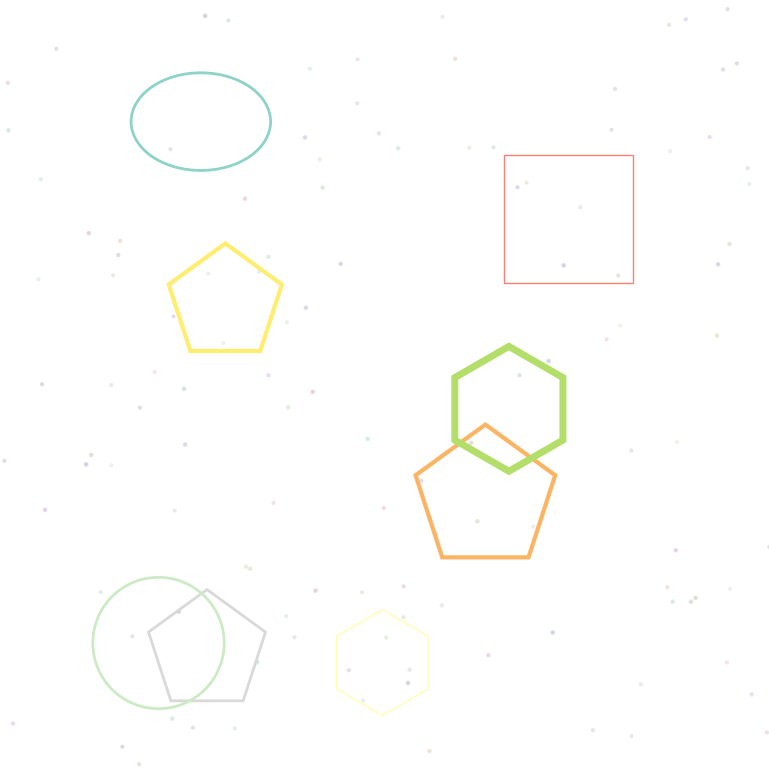[{"shape": "oval", "thickness": 1, "radius": 0.45, "center": [0.261, 0.842]}, {"shape": "hexagon", "thickness": 0.5, "radius": 0.34, "center": [0.496, 0.139]}, {"shape": "square", "thickness": 0.5, "radius": 0.42, "center": [0.738, 0.716]}, {"shape": "pentagon", "thickness": 1.5, "radius": 0.48, "center": [0.63, 0.353]}, {"shape": "hexagon", "thickness": 2.5, "radius": 0.41, "center": [0.661, 0.469]}, {"shape": "pentagon", "thickness": 1, "radius": 0.4, "center": [0.269, 0.154]}, {"shape": "circle", "thickness": 1, "radius": 0.43, "center": [0.206, 0.165]}, {"shape": "pentagon", "thickness": 1.5, "radius": 0.39, "center": [0.293, 0.607]}]